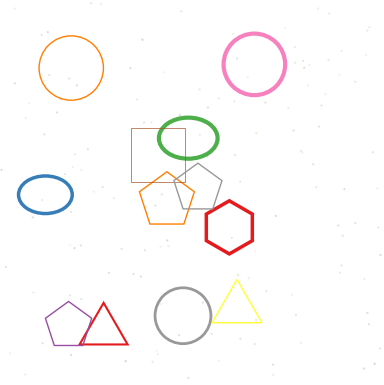[{"shape": "triangle", "thickness": 1.5, "radius": 0.36, "center": [0.269, 0.141]}, {"shape": "hexagon", "thickness": 2.5, "radius": 0.35, "center": [0.596, 0.409]}, {"shape": "oval", "thickness": 2.5, "radius": 0.35, "center": [0.118, 0.494]}, {"shape": "oval", "thickness": 3, "radius": 0.38, "center": [0.489, 0.641]}, {"shape": "pentagon", "thickness": 1, "radius": 0.32, "center": [0.178, 0.154]}, {"shape": "circle", "thickness": 1, "radius": 0.42, "center": [0.185, 0.823]}, {"shape": "pentagon", "thickness": 1, "radius": 0.38, "center": [0.433, 0.479]}, {"shape": "triangle", "thickness": 1, "radius": 0.37, "center": [0.615, 0.199]}, {"shape": "square", "thickness": 0.5, "radius": 0.35, "center": [0.41, 0.598]}, {"shape": "circle", "thickness": 3, "radius": 0.4, "center": [0.661, 0.833]}, {"shape": "circle", "thickness": 2, "radius": 0.36, "center": [0.475, 0.18]}, {"shape": "pentagon", "thickness": 1, "radius": 0.33, "center": [0.514, 0.511]}]